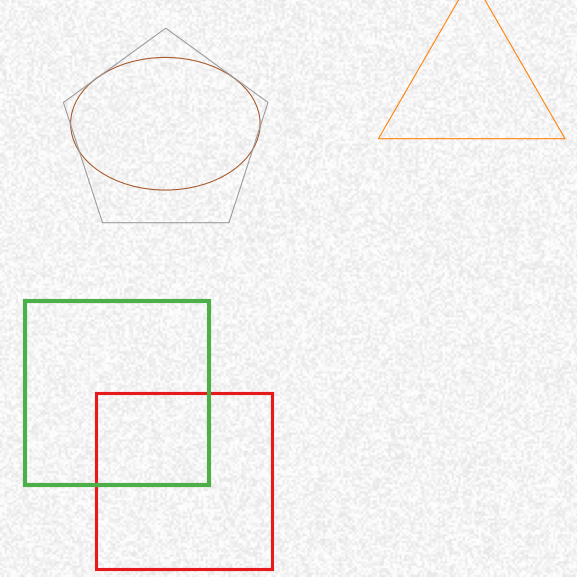[{"shape": "square", "thickness": 1.5, "radius": 0.76, "center": [0.318, 0.166]}, {"shape": "square", "thickness": 2, "radius": 0.8, "center": [0.203, 0.319]}, {"shape": "triangle", "thickness": 0.5, "radius": 0.93, "center": [0.817, 0.852]}, {"shape": "oval", "thickness": 0.5, "radius": 0.82, "center": [0.286, 0.785]}, {"shape": "pentagon", "thickness": 0.5, "radius": 0.93, "center": [0.287, 0.764]}]